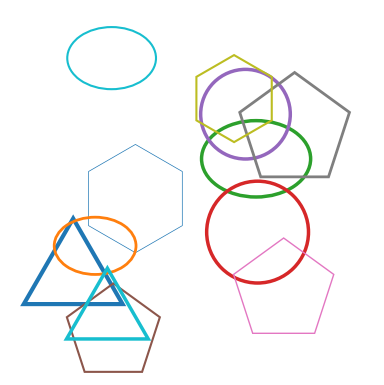[{"shape": "hexagon", "thickness": 0.5, "radius": 0.7, "center": [0.352, 0.484]}, {"shape": "triangle", "thickness": 3, "radius": 0.74, "center": [0.19, 0.284]}, {"shape": "oval", "thickness": 2, "radius": 0.53, "center": [0.247, 0.361]}, {"shape": "oval", "thickness": 2.5, "radius": 0.71, "center": [0.665, 0.587]}, {"shape": "circle", "thickness": 2.5, "radius": 0.66, "center": [0.669, 0.397]}, {"shape": "circle", "thickness": 2.5, "radius": 0.58, "center": [0.638, 0.703]}, {"shape": "pentagon", "thickness": 1.5, "radius": 0.63, "center": [0.294, 0.137]}, {"shape": "pentagon", "thickness": 1, "radius": 0.68, "center": [0.737, 0.245]}, {"shape": "pentagon", "thickness": 2, "radius": 0.75, "center": [0.765, 0.662]}, {"shape": "hexagon", "thickness": 1.5, "radius": 0.56, "center": [0.608, 0.744]}, {"shape": "triangle", "thickness": 2.5, "radius": 0.61, "center": [0.279, 0.181]}, {"shape": "oval", "thickness": 1.5, "radius": 0.58, "center": [0.29, 0.849]}]